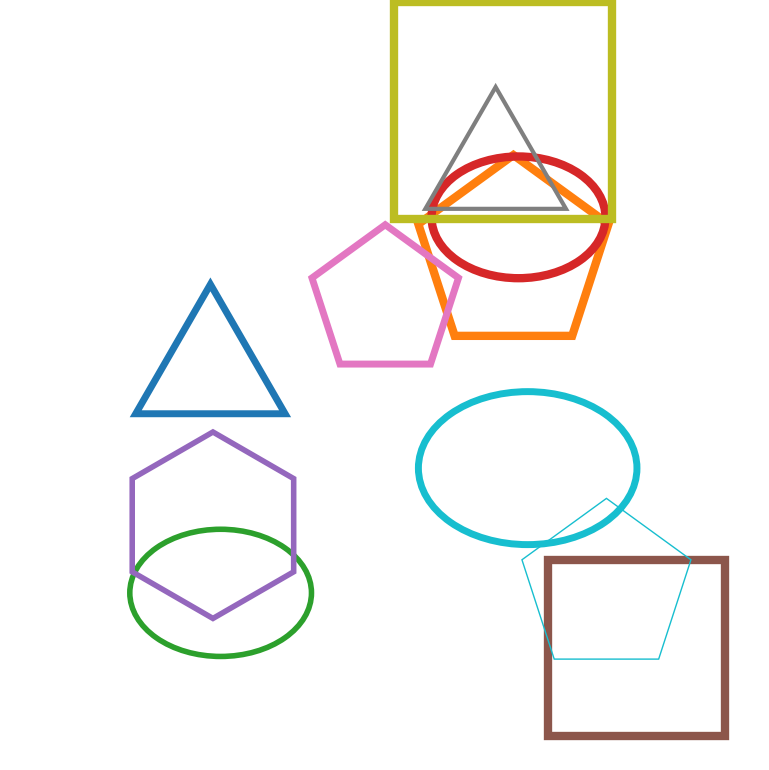[{"shape": "triangle", "thickness": 2.5, "radius": 0.56, "center": [0.273, 0.519]}, {"shape": "pentagon", "thickness": 3, "radius": 0.65, "center": [0.667, 0.669]}, {"shape": "oval", "thickness": 2, "radius": 0.59, "center": [0.287, 0.23]}, {"shape": "oval", "thickness": 3, "radius": 0.56, "center": [0.673, 0.718]}, {"shape": "hexagon", "thickness": 2, "radius": 0.61, "center": [0.277, 0.318]}, {"shape": "square", "thickness": 3, "radius": 0.57, "center": [0.826, 0.158]}, {"shape": "pentagon", "thickness": 2.5, "radius": 0.5, "center": [0.5, 0.608]}, {"shape": "triangle", "thickness": 1.5, "radius": 0.53, "center": [0.644, 0.782]}, {"shape": "square", "thickness": 3, "radius": 0.71, "center": [0.653, 0.857]}, {"shape": "pentagon", "thickness": 0.5, "radius": 0.58, "center": [0.788, 0.237]}, {"shape": "oval", "thickness": 2.5, "radius": 0.71, "center": [0.685, 0.392]}]